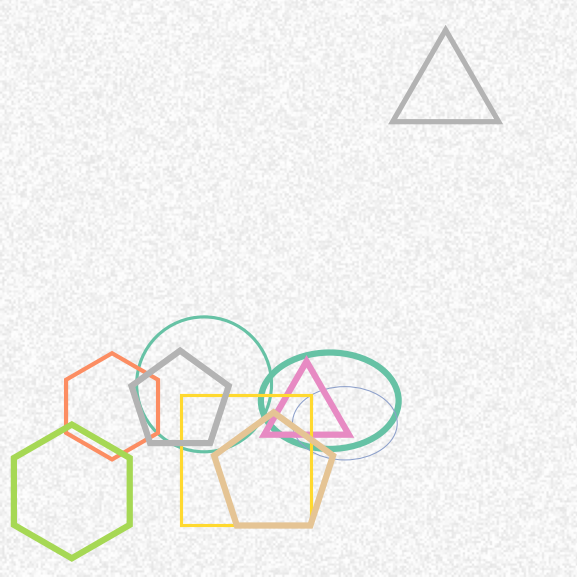[{"shape": "circle", "thickness": 1.5, "radius": 0.58, "center": [0.353, 0.334]}, {"shape": "oval", "thickness": 3, "radius": 0.6, "center": [0.571, 0.305]}, {"shape": "hexagon", "thickness": 2, "radius": 0.46, "center": [0.194, 0.296]}, {"shape": "oval", "thickness": 0.5, "radius": 0.45, "center": [0.597, 0.266]}, {"shape": "triangle", "thickness": 3, "radius": 0.42, "center": [0.531, 0.289]}, {"shape": "hexagon", "thickness": 3, "radius": 0.58, "center": [0.124, 0.148]}, {"shape": "square", "thickness": 1.5, "radius": 0.56, "center": [0.426, 0.203]}, {"shape": "pentagon", "thickness": 3, "radius": 0.54, "center": [0.474, 0.177]}, {"shape": "triangle", "thickness": 2.5, "radius": 0.53, "center": [0.772, 0.841]}, {"shape": "pentagon", "thickness": 3, "radius": 0.44, "center": [0.312, 0.303]}]